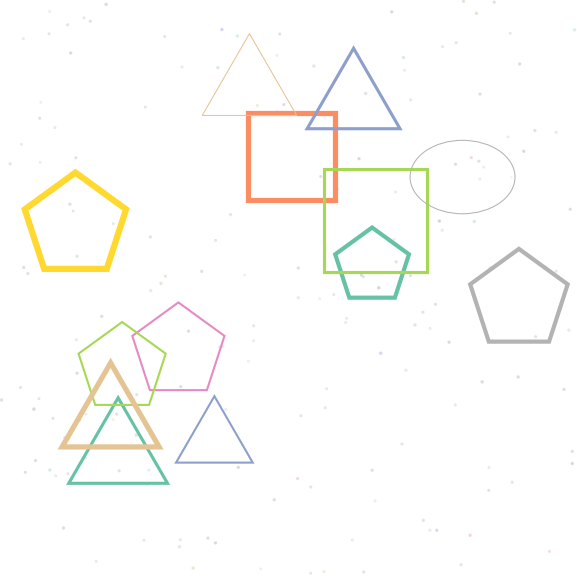[{"shape": "triangle", "thickness": 1.5, "radius": 0.49, "center": [0.205, 0.212]}, {"shape": "pentagon", "thickness": 2, "radius": 0.34, "center": [0.644, 0.538]}, {"shape": "square", "thickness": 2.5, "radius": 0.38, "center": [0.504, 0.728]}, {"shape": "triangle", "thickness": 1, "radius": 0.38, "center": [0.371, 0.236]}, {"shape": "triangle", "thickness": 1.5, "radius": 0.46, "center": [0.612, 0.823]}, {"shape": "pentagon", "thickness": 1, "radius": 0.42, "center": [0.309, 0.392]}, {"shape": "square", "thickness": 1.5, "radius": 0.45, "center": [0.65, 0.618]}, {"shape": "pentagon", "thickness": 1, "radius": 0.4, "center": [0.212, 0.362]}, {"shape": "pentagon", "thickness": 3, "radius": 0.46, "center": [0.131, 0.608]}, {"shape": "triangle", "thickness": 2.5, "radius": 0.49, "center": [0.192, 0.274]}, {"shape": "triangle", "thickness": 0.5, "radius": 0.47, "center": [0.432, 0.846]}, {"shape": "oval", "thickness": 0.5, "radius": 0.45, "center": [0.801, 0.693]}, {"shape": "pentagon", "thickness": 2, "radius": 0.44, "center": [0.899, 0.479]}]